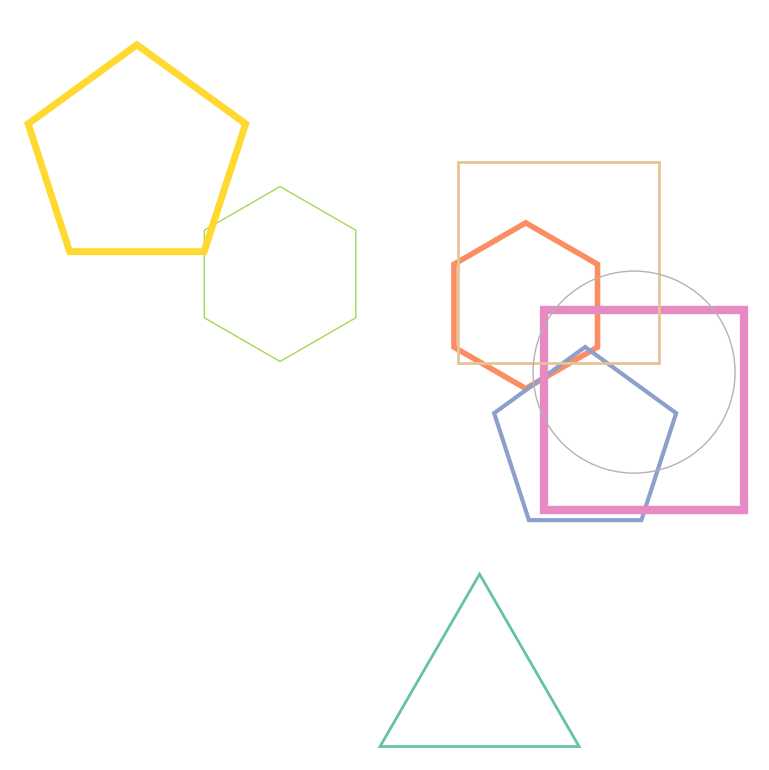[{"shape": "triangle", "thickness": 1, "radius": 0.75, "center": [0.623, 0.105]}, {"shape": "hexagon", "thickness": 2, "radius": 0.54, "center": [0.683, 0.603]}, {"shape": "pentagon", "thickness": 1.5, "radius": 0.62, "center": [0.76, 0.425]}, {"shape": "square", "thickness": 3, "radius": 0.65, "center": [0.836, 0.467]}, {"shape": "hexagon", "thickness": 0.5, "radius": 0.57, "center": [0.364, 0.644]}, {"shape": "pentagon", "thickness": 2.5, "radius": 0.74, "center": [0.178, 0.793]}, {"shape": "square", "thickness": 1, "radius": 0.65, "center": [0.726, 0.659]}, {"shape": "circle", "thickness": 0.5, "radius": 0.66, "center": [0.823, 0.517]}]